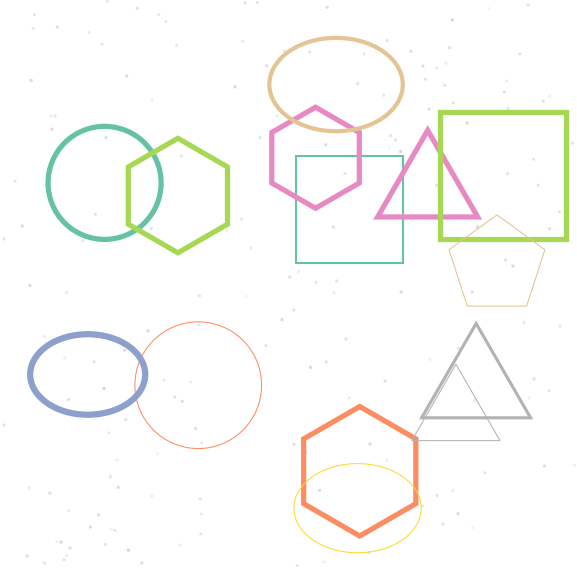[{"shape": "circle", "thickness": 2.5, "radius": 0.49, "center": [0.181, 0.682]}, {"shape": "square", "thickness": 1, "radius": 0.46, "center": [0.605, 0.637]}, {"shape": "circle", "thickness": 0.5, "radius": 0.55, "center": [0.343, 0.332]}, {"shape": "hexagon", "thickness": 2.5, "radius": 0.56, "center": [0.623, 0.183]}, {"shape": "oval", "thickness": 3, "radius": 0.5, "center": [0.152, 0.351]}, {"shape": "hexagon", "thickness": 2.5, "radius": 0.44, "center": [0.546, 0.726]}, {"shape": "triangle", "thickness": 2.5, "radius": 0.5, "center": [0.741, 0.673]}, {"shape": "hexagon", "thickness": 2.5, "radius": 0.5, "center": [0.308, 0.661]}, {"shape": "square", "thickness": 2.5, "radius": 0.55, "center": [0.871, 0.695]}, {"shape": "oval", "thickness": 0.5, "radius": 0.55, "center": [0.619, 0.119]}, {"shape": "oval", "thickness": 2, "radius": 0.58, "center": [0.582, 0.853]}, {"shape": "pentagon", "thickness": 0.5, "radius": 0.44, "center": [0.861, 0.54]}, {"shape": "triangle", "thickness": 0.5, "radius": 0.44, "center": [0.789, 0.28]}, {"shape": "triangle", "thickness": 1.5, "radius": 0.54, "center": [0.824, 0.33]}]